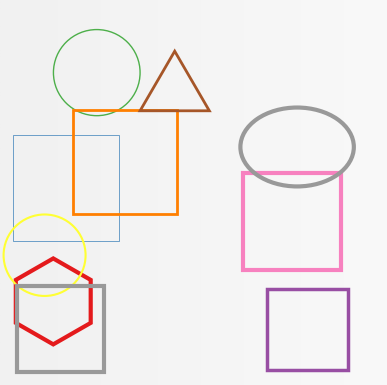[{"shape": "hexagon", "thickness": 3, "radius": 0.56, "center": [0.137, 0.217]}, {"shape": "square", "thickness": 0.5, "radius": 0.69, "center": [0.17, 0.512]}, {"shape": "circle", "thickness": 1, "radius": 0.56, "center": [0.25, 0.811]}, {"shape": "square", "thickness": 2.5, "radius": 0.53, "center": [0.794, 0.144]}, {"shape": "square", "thickness": 2, "radius": 0.67, "center": [0.323, 0.58]}, {"shape": "circle", "thickness": 1.5, "radius": 0.53, "center": [0.115, 0.337]}, {"shape": "triangle", "thickness": 2, "radius": 0.52, "center": [0.451, 0.764]}, {"shape": "square", "thickness": 3, "radius": 0.63, "center": [0.753, 0.425]}, {"shape": "square", "thickness": 3, "radius": 0.56, "center": [0.157, 0.145]}, {"shape": "oval", "thickness": 3, "radius": 0.73, "center": [0.767, 0.618]}]